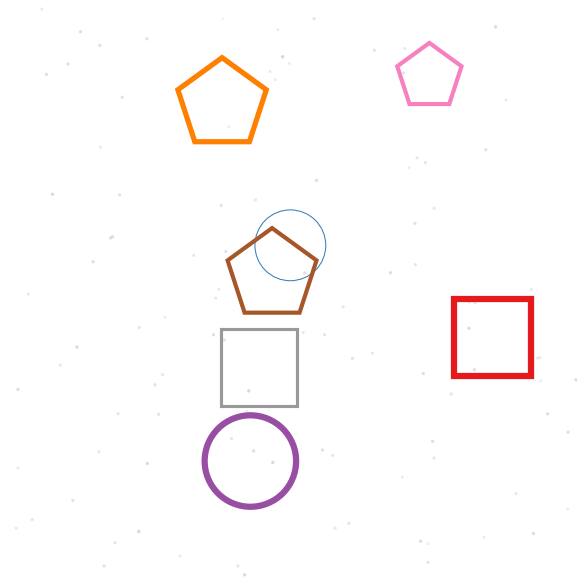[{"shape": "square", "thickness": 3, "radius": 0.33, "center": [0.853, 0.415]}, {"shape": "circle", "thickness": 0.5, "radius": 0.31, "center": [0.503, 0.574]}, {"shape": "circle", "thickness": 3, "radius": 0.4, "center": [0.434, 0.201]}, {"shape": "pentagon", "thickness": 2.5, "radius": 0.4, "center": [0.385, 0.819]}, {"shape": "pentagon", "thickness": 2, "radius": 0.4, "center": [0.471, 0.523]}, {"shape": "pentagon", "thickness": 2, "radius": 0.29, "center": [0.744, 0.866]}, {"shape": "square", "thickness": 1.5, "radius": 0.33, "center": [0.449, 0.363]}]